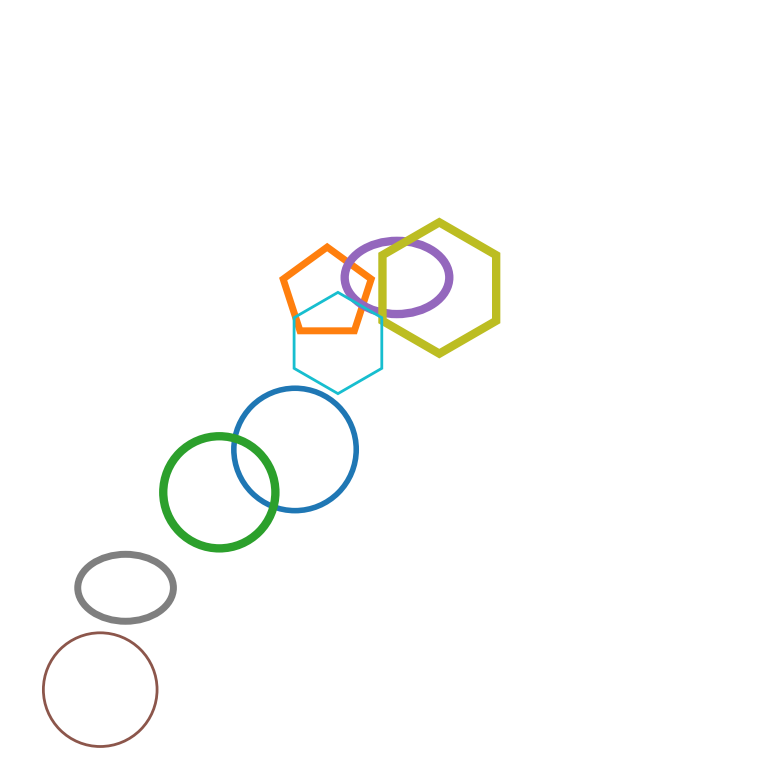[{"shape": "circle", "thickness": 2, "radius": 0.4, "center": [0.383, 0.416]}, {"shape": "pentagon", "thickness": 2.5, "radius": 0.3, "center": [0.425, 0.619]}, {"shape": "circle", "thickness": 3, "radius": 0.36, "center": [0.285, 0.361]}, {"shape": "oval", "thickness": 3, "radius": 0.34, "center": [0.516, 0.64]}, {"shape": "circle", "thickness": 1, "radius": 0.37, "center": [0.13, 0.104]}, {"shape": "oval", "thickness": 2.5, "radius": 0.31, "center": [0.163, 0.237]}, {"shape": "hexagon", "thickness": 3, "radius": 0.43, "center": [0.571, 0.626]}, {"shape": "hexagon", "thickness": 1, "radius": 0.33, "center": [0.439, 0.555]}]